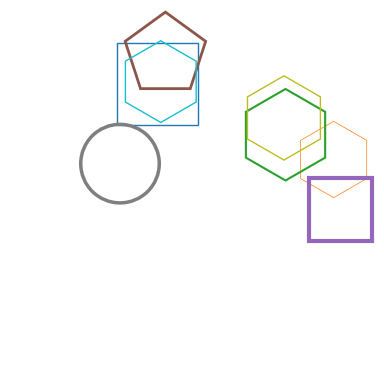[{"shape": "square", "thickness": 1, "radius": 0.53, "center": [0.408, 0.782]}, {"shape": "hexagon", "thickness": 0.5, "radius": 0.5, "center": [0.867, 0.586]}, {"shape": "hexagon", "thickness": 1.5, "radius": 0.59, "center": [0.742, 0.65]}, {"shape": "square", "thickness": 3, "radius": 0.41, "center": [0.884, 0.456]}, {"shape": "pentagon", "thickness": 2, "radius": 0.55, "center": [0.43, 0.859]}, {"shape": "circle", "thickness": 2.5, "radius": 0.51, "center": [0.312, 0.575]}, {"shape": "hexagon", "thickness": 1, "radius": 0.55, "center": [0.737, 0.694]}, {"shape": "hexagon", "thickness": 1, "radius": 0.53, "center": [0.418, 0.788]}]